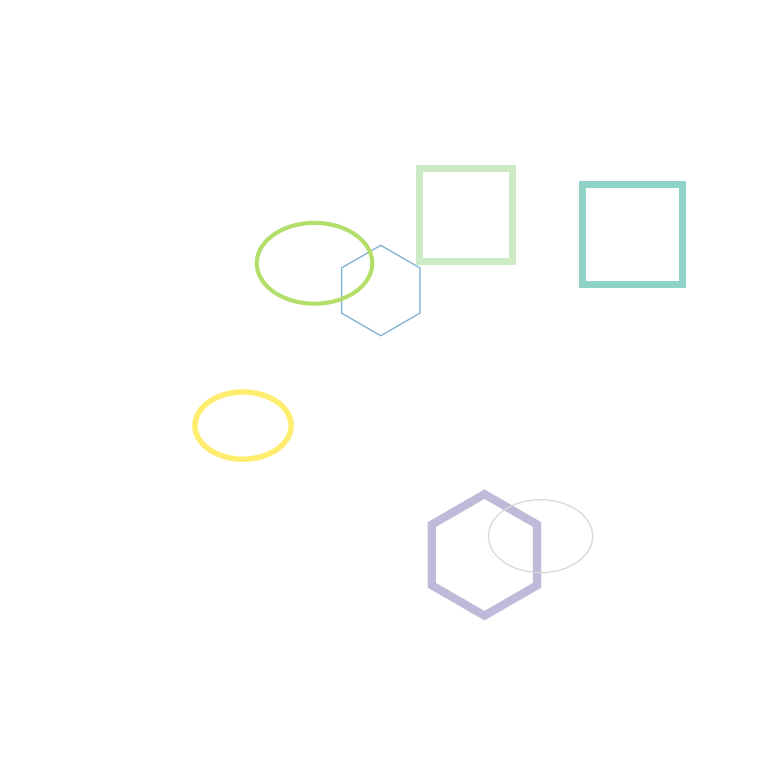[{"shape": "square", "thickness": 2.5, "radius": 0.32, "center": [0.821, 0.696]}, {"shape": "hexagon", "thickness": 3, "radius": 0.39, "center": [0.629, 0.279]}, {"shape": "hexagon", "thickness": 0.5, "radius": 0.29, "center": [0.494, 0.623]}, {"shape": "oval", "thickness": 1.5, "radius": 0.37, "center": [0.408, 0.658]}, {"shape": "oval", "thickness": 0.5, "radius": 0.34, "center": [0.702, 0.304]}, {"shape": "square", "thickness": 2.5, "radius": 0.3, "center": [0.604, 0.722]}, {"shape": "oval", "thickness": 2, "radius": 0.31, "center": [0.316, 0.447]}]